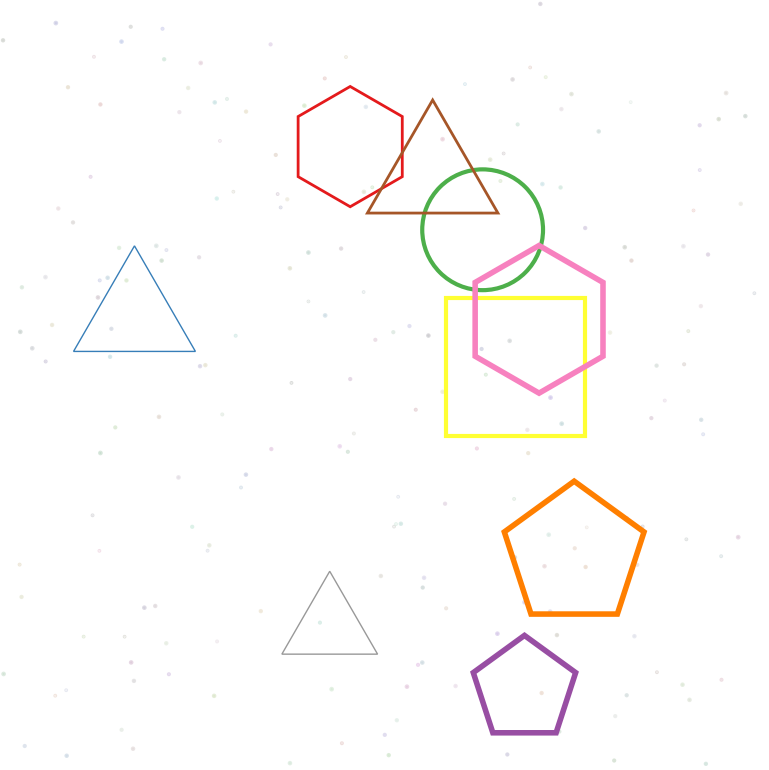[{"shape": "hexagon", "thickness": 1, "radius": 0.39, "center": [0.455, 0.81]}, {"shape": "triangle", "thickness": 0.5, "radius": 0.46, "center": [0.175, 0.589]}, {"shape": "circle", "thickness": 1.5, "radius": 0.39, "center": [0.627, 0.702]}, {"shape": "pentagon", "thickness": 2, "radius": 0.35, "center": [0.681, 0.105]}, {"shape": "pentagon", "thickness": 2, "radius": 0.48, "center": [0.746, 0.28]}, {"shape": "square", "thickness": 1.5, "radius": 0.45, "center": [0.669, 0.523]}, {"shape": "triangle", "thickness": 1, "radius": 0.49, "center": [0.562, 0.772]}, {"shape": "hexagon", "thickness": 2, "radius": 0.48, "center": [0.7, 0.585]}, {"shape": "triangle", "thickness": 0.5, "radius": 0.36, "center": [0.428, 0.186]}]